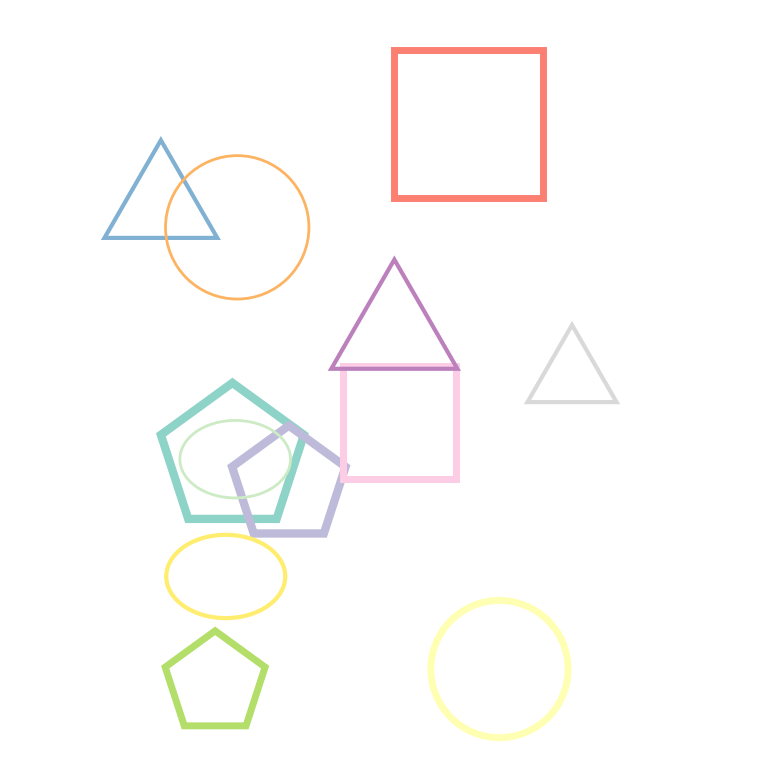[{"shape": "pentagon", "thickness": 3, "radius": 0.49, "center": [0.302, 0.405]}, {"shape": "circle", "thickness": 2.5, "radius": 0.45, "center": [0.649, 0.131]}, {"shape": "pentagon", "thickness": 3, "radius": 0.39, "center": [0.375, 0.37]}, {"shape": "square", "thickness": 2.5, "radius": 0.48, "center": [0.609, 0.839]}, {"shape": "triangle", "thickness": 1.5, "radius": 0.42, "center": [0.209, 0.733]}, {"shape": "circle", "thickness": 1, "radius": 0.47, "center": [0.308, 0.705]}, {"shape": "pentagon", "thickness": 2.5, "radius": 0.34, "center": [0.279, 0.113]}, {"shape": "square", "thickness": 2.5, "radius": 0.37, "center": [0.518, 0.451]}, {"shape": "triangle", "thickness": 1.5, "radius": 0.33, "center": [0.743, 0.511]}, {"shape": "triangle", "thickness": 1.5, "radius": 0.47, "center": [0.512, 0.568]}, {"shape": "oval", "thickness": 1, "radius": 0.36, "center": [0.305, 0.404]}, {"shape": "oval", "thickness": 1.5, "radius": 0.39, "center": [0.293, 0.251]}]